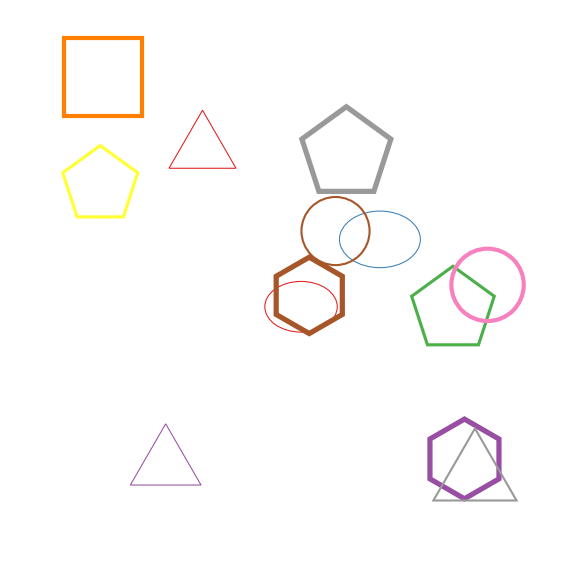[{"shape": "triangle", "thickness": 0.5, "radius": 0.33, "center": [0.351, 0.741]}, {"shape": "oval", "thickness": 0.5, "radius": 0.31, "center": [0.521, 0.468]}, {"shape": "oval", "thickness": 0.5, "radius": 0.35, "center": [0.658, 0.585]}, {"shape": "pentagon", "thickness": 1.5, "radius": 0.38, "center": [0.784, 0.463]}, {"shape": "triangle", "thickness": 0.5, "radius": 0.35, "center": [0.287, 0.195]}, {"shape": "hexagon", "thickness": 2.5, "radius": 0.34, "center": [0.804, 0.204]}, {"shape": "square", "thickness": 2, "radius": 0.34, "center": [0.178, 0.865]}, {"shape": "pentagon", "thickness": 1.5, "radius": 0.34, "center": [0.174, 0.679]}, {"shape": "hexagon", "thickness": 2.5, "radius": 0.33, "center": [0.536, 0.488]}, {"shape": "circle", "thickness": 1, "radius": 0.29, "center": [0.581, 0.599]}, {"shape": "circle", "thickness": 2, "radius": 0.31, "center": [0.844, 0.506]}, {"shape": "pentagon", "thickness": 2.5, "radius": 0.4, "center": [0.6, 0.733]}, {"shape": "triangle", "thickness": 1, "radius": 0.42, "center": [0.822, 0.174]}]